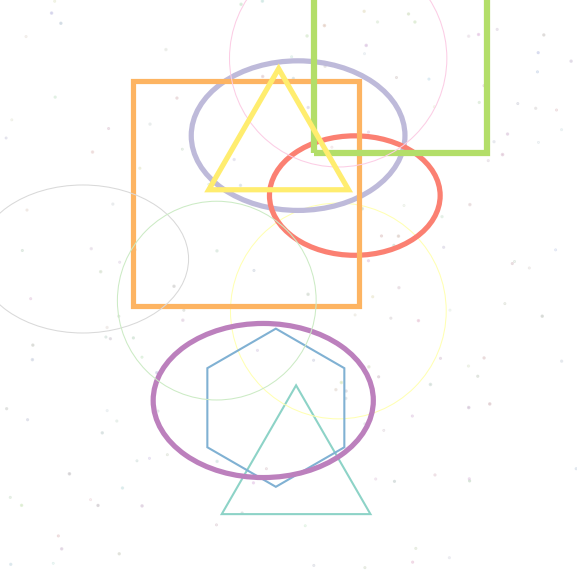[{"shape": "triangle", "thickness": 1, "radius": 0.74, "center": [0.513, 0.183]}, {"shape": "circle", "thickness": 0.5, "radius": 0.93, "center": [0.586, 0.461]}, {"shape": "oval", "thickness": 2.5, "radius": 0.93, "center": [0.516, 0.764]}, {"shape": "oval", "thickness": 2.5, "radius": 0.74, "center": [0.614, 0.66]}, {"shape": "hexagon", "thickness": 1, "radius": 0.68, "center": [0.478, 0.293]}, {"shape": "square", "thickness": 2.5, "radius": 0.98, "center": [0.426, 0.664]}, {"shape": "square", "thickness": 3, "radius": 0.75, "center": [0.693, 0.884]}, {"shape": "circle", "thickness": 0.5, "radius": 0.94, "center": [0.586, 0.898]}, {"shape": "oval", "thickness": 0.5, "radius": 0.92, "center": [0.143, 0.551]}, {"shape": "oval", "thickness": 2.5, "radius": 0.95, "center": [0.456, 0.306]}, {"shape": "circle", "thickness": 0.5, "radius": 0.86, "center": [0.375, 0.479]}, {"shape": "triangle", "thickness": 2.5, "radius": 0.7, "center": [0.482, 0.74]}]